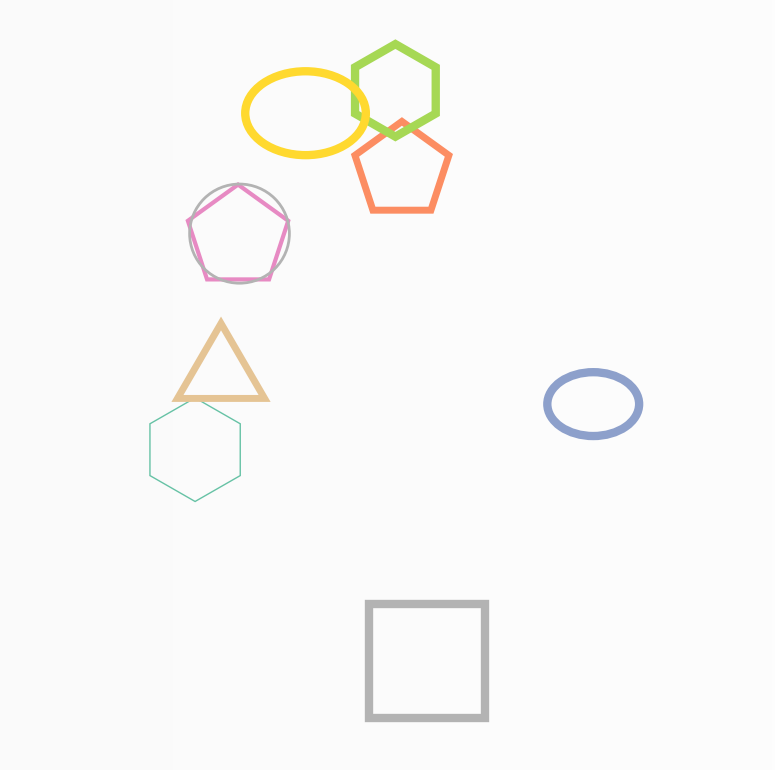[{"shape": "hexagon", "thickness": 0.5, "radius": 0.34, "center": [0.252, 0.416]}, {"shape": "pentagon", "thickness": 2.5, "radius": 0.32, "center": [0.519, 0.779]}, {"shape": "oval", "thickness": 3, "radius": 0.3, "center": [0.765, 0.475]}, {"shape": "pentagon", "thickness": 1.5, "radius": 0.34, "center": [0.307, 0.692]}, {"shape": "hexagon", "thickness": 3, "radius": 0.3, "center": [0.51, 0.883]}, {"shape": "oval", "thickness": 3, "radius": 0.39, "center": [0.394, 0.853]}, {"shape": "triangle", "thickness": 2.5, "radius": 0.32, "center": [0.285, 0.515]}, {"shape": "square", "thickness": 3, "radius": 0.37, "center": [0.551, 0.142]}, {"shape": "circle", "thickness": 1, "radius": 0.32, "center": [0.309, 0.697]}]